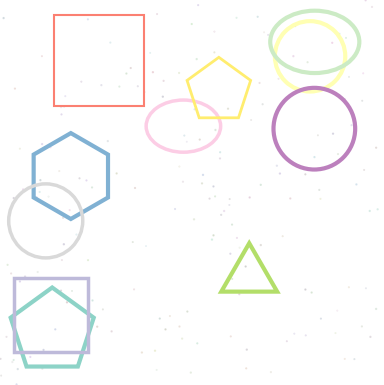[{"shape": "pentagon", "thickness": 3, "radius": 0.57, "center": [0.136, 0.14]}, {"shape": "circle", "thickness": 3, "radius": 0.46, "center": [0.805, 0.854]}, {"shape": "square", "thickness": 2.5, "radius": 0.48, "center": [0.132, 0.182]}, {"shape": "square", "thickness": 1.5, "radius": 0.59, "center": [0.257, 0.843]}, {"shape": "hexagon", "thickness": 3, "radius": 0.56, "center": [0.184, 0.543]}, {"shape": "triangle", "thickness": 3, "radius": 0.42, "center": [0.647, 0.284]}, {"shape": "oval", "thickness": 2.5, "radius": 0.48, "center": [0.476, 0.672]}, {"shape": "circle", "thickness": 2.5, "radius": 0.48, "center": [0.119, 0.426]}, {"shape": "circle", "thickness": 3, "radius": 0.53, "center": [0.816, 0.666]}, {"shape": "oval", "thickness": 3, "radius": 0.58, "center": [0.818, 0.891]}, {"shape": "pentagon", "thickness": 2, "radius": 0.43, "center": [0.568, 0.764]}]